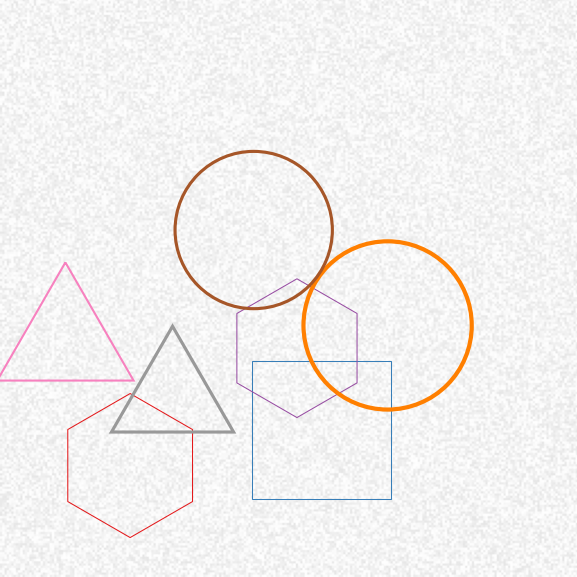[{"shape": "hexagon", "thickness": 0.5, "radius": 0.62, "center": [0.225, 0.193]}, {"shape": "square", "thickness": 0.5, "radius": 0.6, "center": [0.557, 0.254]}, {"shape": "hexagon", "thickness": 0.5, "radius": 0.6, "center": [0.514, 0.396]}, {"shape": "circle", "thickness": 2, "radius": 0.73, "center": [0.671, 0.436]}, {"shape": "circle", "thickness": 1.5, "radius": 0.68, "center": [0.439, 0.601]}, {"shape": "triangle", "thickness": 1, "radius": 0.68, "center": [0.113, 0.408]}, {"shape": "triangle", "thickness": 1.5, "radius": 0.61, "center": [0.299, 0.312]}]